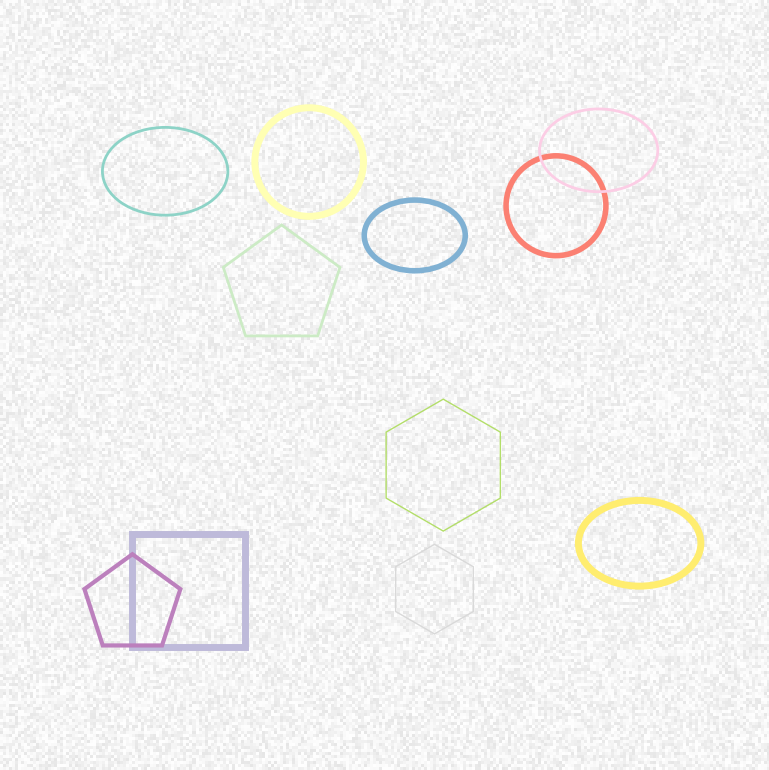[{"shape": "oval", "thickness": 1, "radius": 0.41, "center": [0.214, 0.778]}, {"shape": "circle", "thickness": 2.5, "radius": 0.35, "center": [0.401, 0.79]}, {"shape": "square", "thickness": 2.5, "radius": 0.37, "center": [0.245, 0.233]}, {"shape": "circle", "thickness": 2, "radius": 0.32, "center": [0.722, 0.733]}, {"shape": "oval", "thickness": 2, "radius": 0.33, "center": [0.539, 0.694]}, {"shape": "hexagon", "thickness": 0.5, "radius": 0.43, "center": [0.576, 0.396]}, {"shape": "oval", "thickness": 1, "radius": 0.38, "center": [0.778, 0.805]}, {"shape": "hexagon", "thickness": 0.5, "radius": 0.29, "center": [0.564, 0.235]}, {"shape": "pentagon", "thickness": 1.5, "radius": 0.33, "center": [0.172, 0.215]}, {"shape": "pentagon", "thickness": 1, "radius": 0.4, "center": [0.366, 0.628]}, {"shape": "oval", "thickness": 2.5, "radius": 0.4, "center": [0.831, 0.294]}]